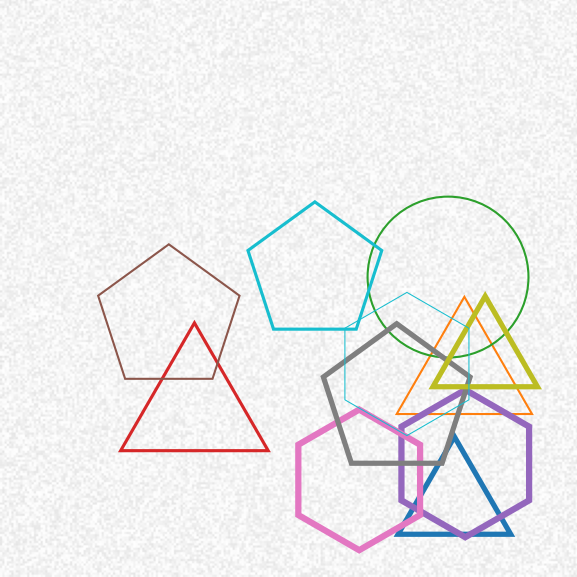[{"shape": "triangle", "thickness": 2.5, "radius": 0.56, "center": [0.787, 0.13]}, {"shape": "triangle", "thickness": 1, "radius": 0.68, "center": [0.804, 0.35]}, {"shape": "circle", "thickness": 1, "radius": 0.7, "center": [0.776, 0.519]}, {"shape": "triangle", "thickness": 1.5, "radius": 0.74, "center": [0.337, 0.293]}, {"shape": "hexagon", "thickness": 3, "radius": 0.64, "center": [0.806, 0.197]}, {"shape": "pentagon", "thickness": 1, "radius": 0.64, "center": [0.292, 0.447]}, {"shape": "hexagon", "thickness": 3, "radius": 0.61, "center": [0.622, 0.168]}, {"shape": "pentagon", "thickness": 2.5, "radius": 0.67, "center": [0.687, 0.305]}, {"shape": "triangle", "thickness": 2.5, "radius": 0.52, "center": [0.84, 0.382]}, {"shape": "pentagon", "thickness": 1.5, "radius": 0.61, "center": [0.545, 0.528]}, {"shape": "hexagon", "thickness": 0.5, "radius": 0.62, "center": [0.705, 0.369]}]